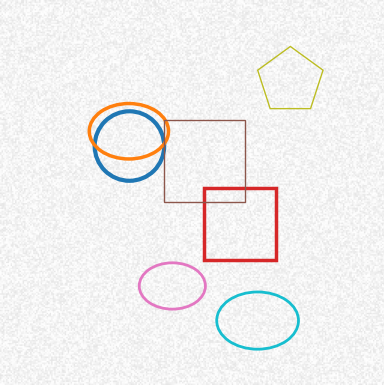[{"shape": "circle", "thickness": 3, "radius": 0.45, "center": [0.336, 0.621]}, {"shape": "oval", "thickness": 2.5, "radius": 0.51, "center": [0.335, 0.659]}, {"shape": "square", "thickness": 2.5, "radius": 0.47, "center": [0.624, 0.418]}, {"shape": "square", "thickness": 1, "radius": 0.53, "center": [0.532, 0.581]}, {"shape": "oval", "thickness": 2, "radius": 0.43, "center": [0.448, 0.257]}, {"shape": "pentagon", "thickness": 1, "radius": 0.45, "center": [0.754, 0.79]}, {"shape": "oval", "thickness": 2, "radius": 0.53, "center": [0.669, 0.167]}]